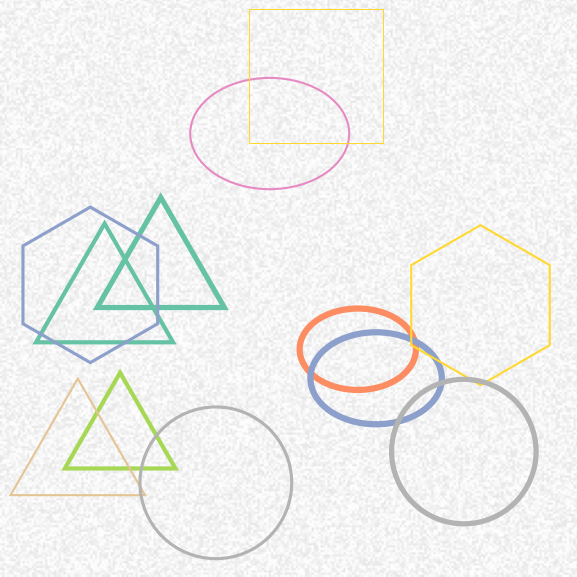[{"shape": "triangle", "thickness": 2.5, "radius": 0.64, "center": [0.278, 0.53]}, {"shape": "triangle", "thickness": 2, "radius": 0.69, "center": [0.181, 0.475]}, {"shape": "oval", "thickness": 3, "radius": 0.5, "center": [0.62, 0.394]}, {"shape": "oval", "thickness": 3, "radius": 0.57, "center": [0.651, 0.344]}, {"shape": "hexagon", "thickness": 1.5, "radius": 0.67, "center": [0.156, 0.506]}, {"shape": "oval", "thickness": 1, "radius": 0.69, "center": [0.467, 0.768]}, {"shape": "triangle", "thickness": 2, "radius": 0.55, "center": [0.208, 0.243]}, {"shape": "hexagon", "thickness": 1, "radius": 0.69, "center": [0.832, 0.471]}, {"shape": "square", "thickness": 0.5, "radius": 0.58, "center": [0.547, 0.867]}, {"shape": "triangle", "thickness": 1, "radius": 0.67, "center": [0.135, 0.209]}, {"shape": "circle", "thickness": 2.5, "radius": 0.63, "center": [0.803, 0.217]}, {"shape": "circle", "thickness": 1.5, "radius": 0.66, "center": [0.374, 0.163]}]